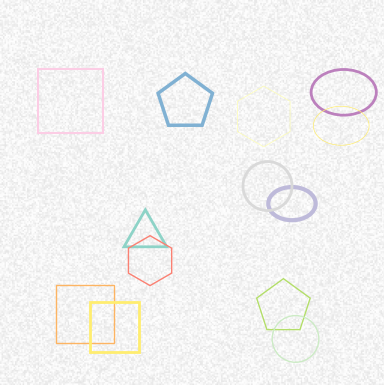[{"shape": "triangle", "thickness": 2, "radius": 0.32, "center": [0.377, 0.391]}, {"shape": "hexagon", "thickness": 0.5, "radius": 0.39, "center": [0.685, 0.698]}, {"shape": "oval", "thickness": 3, "radius": 0.31, "center": [0.758, 0.471]}, {"shape": "hexagon", "thickness": 1, "radius": 0.32, "center": [0.39, 0.323]}, {"shape": "pentagon", "thickness": 2.5, "radius": 0.37, "center": [0.481, 0.735]}, {"shape": "square", "thickness": 1, "radius": 0.38, "center": [0.22, 0.185]}, {"shape": "pentagon", "thickness": 1, "radius": 0.37, "center": [0.736, 0.203]}, {"shape": "square", "thickness": 1.5, "radius": 0.42, "center": [0.183, 0.738]}, {"shape": "circle", "thickness": 2, "radius": 0.32, "center": [0.695, 0.517]}, {"shape": "oval", "thickness": 2, "radius": 0.42, "center": [0.893, 0.76]}, {"shape": "circle", "thickness": 1, "radius": 0.3, "center": [0.768, 0.12]}, {"shape": "square", "thickness": 2, "radius": 0.32, "center": [0.298, 0.15]}, {"shape": "oval", "thickness": 0.5, "radius": 0.36, "center": [0.886, 0.673]}]